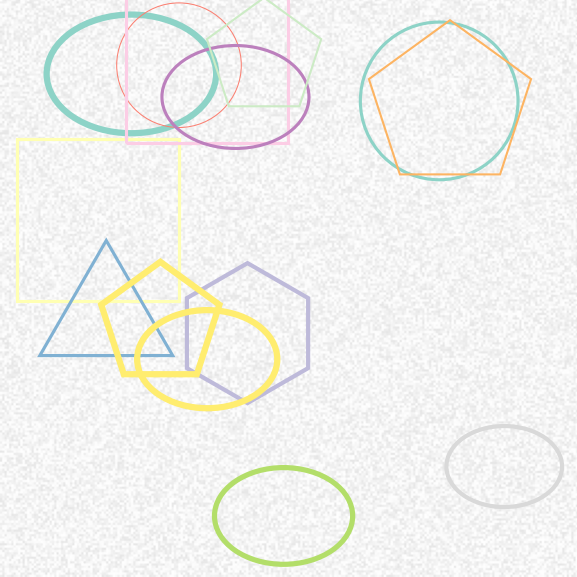[{"shape": "oval", "thickness": 3, "radius": 0.73, "center": [0.228, 0.871]}, {"shape": "circle", "thickness": 1.5, "radius": 0.68, "center": [0.76, 0.824]}, {"shape": "square", "thickness": 1.5, "radius": 0.7, "center": [0.17, 0.618]}, {"shape": "hexagon", "thickness": 2, "radius": 0.61, "center": [0.429, 0.422]}, {"shape": "circle", "thickness": 0.5, "radius": 0.54, "center": [0.31, 0.886]}, {"shape": "triangle", "thickness": 1.5, "radius": 0.66, "center": [0.184, 0.45]}, {"shape": "pentagon", "thickness": 1, "radius": 0.74, "center": [0.779, 0.817]}, {"shape": "oval", "thickness": 2.5, "radius": 0.6, "center": [0.491, 0.106]}, {"shape": "square", "thickness": 1.5, "radius": 0.7, "center": [0.359, 0.891]}, {"shape": "oval", "thickness": 2, "radius": 0.5, "center": [0.873, 0.191]}, {"shape": "oval", "thickness": 1.5, "radius": 0.64, "center": [0.408, 0.831]}, {"shape": "pentagon", "thickness": 1, "radius": 0.52, "center": [0.457, 0.899]}, {"shape": "oval", "thickness": 3, "radius": 0.61, "center": [0.359, 0.377]}, {"shape": "pentagon", "thickness": 3, "radius": 0.54, "center": [0.278, 0.438]}]